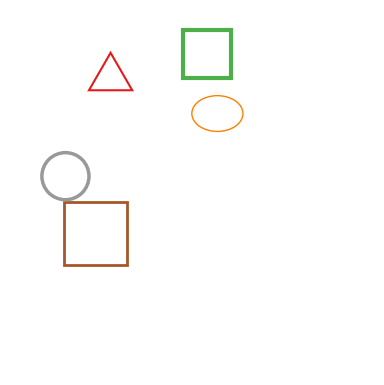[{"shape": "triangle", "thickness": 1.5, "radius": 0.32, "center": [0.287, 0.798]}, {"shape": "square", "thickness": 3, "radius": 0.31, "center": [0.538, 0.86]}, {"shape": "oval", "thickness": 1, "radius": 0.33, "center": [0.565, 0.705]}, {"shape": "square", "thickness": 2, "radius": 0.41, "center": [0.248, 0.394]}, {"shape": "circle", "thickness": 2.5, "radius": 0.31, "center": [0.17, 0.542]}]